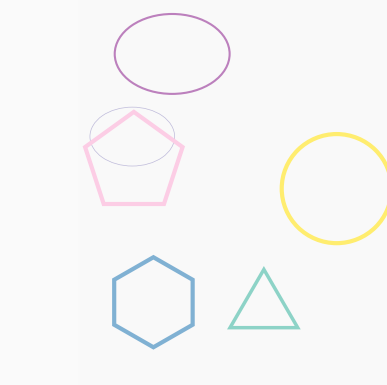[{"shape": "triangle", "thickness": 2.5, "radius": 0.5, "center": [0.681, 0.199]}, {"shape": "oval", "thickness": 0.5, "radius": 0.55, "center": [0.341, 0.645]}, {"shape": "hexagon", "thickness": 3, "radius": 0.58, "center": [0.396, 0.215]}, {"shape": "pentagon", "thickness": 3, "radius": 0.66, "center": [0.345, 0.577]}, {"shape": "oval", "thickness": 1.5, "radius": 0.74, "center": [0.444, 0.86]}, {"shape": "circle", "thickness": 3, "radius": 0.71, "center": [0.869, 0.51]}]